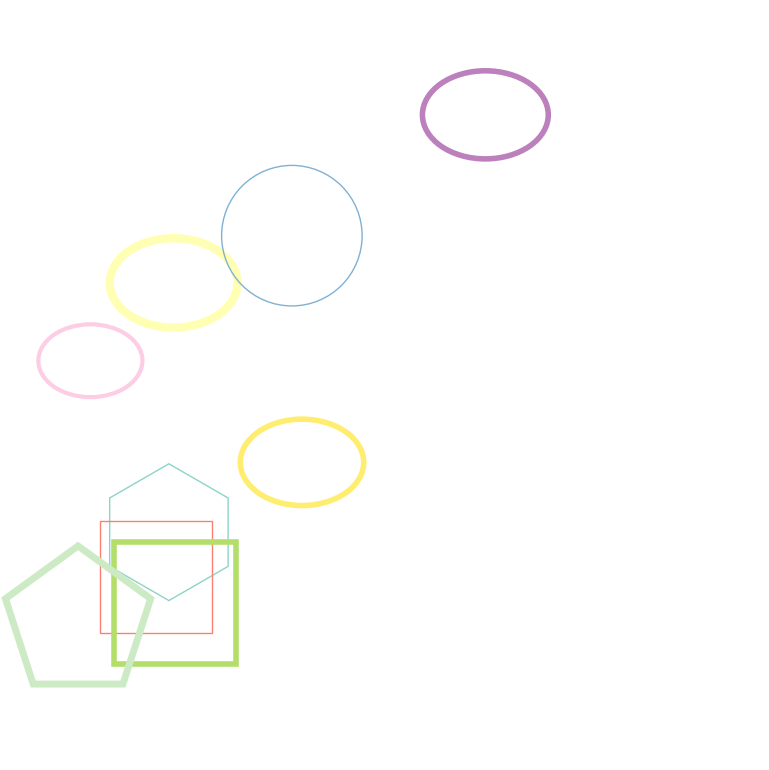[{"shape": "hexagon", "thickness": 0.5, "radius": 0.44, "center": [0.219, 0.309]}, {"shape": "oval", "thickness": 3, "radius": 0.41, "center": [0.225, 0.633]}, {"shape": "square", "thickness": 0.5, "radius": 0.36, "center": [0.203, 0.25]}, {"shape": "circle", "thickness": 0.5, "radius": 0.46, "center": [0.379, 0.694]}, {"shape": "square", "thickness": 2, "radius": 0.4, "center": [0.227, 0.217]}, {"shape": "oval", "thickness": 1.5, "radius": 0.34, "center": [0.117, 0.532]}, {"shape": "oval", "thickness": 2, "radius": 0.41, "center": [0.63, 0.851]}, {"shape": "pentagon", "thickness": 2.5, "radius": 0.5, "center": [0.101, 0.192]}, {"shape": "oval", "thickness": 2, "radius": 0.4, "center": [0.392, 0.4]}]